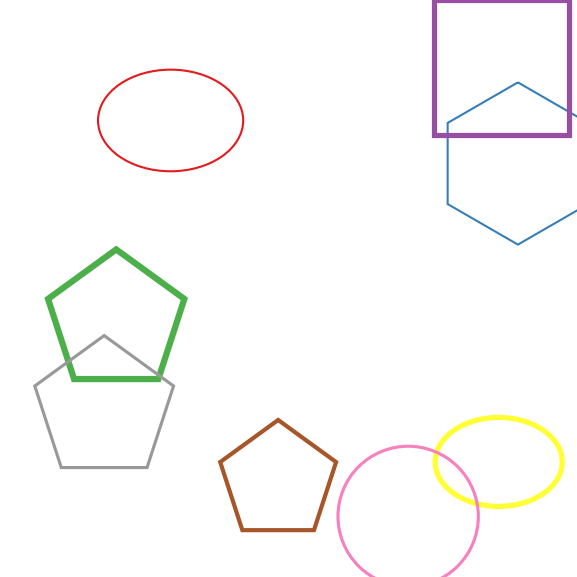[{"shape": "oval", "thickness": 1, "radius": 0.63, "center": [0.295, 0.791]}, {"shape": "hexagon", "thickness": 1, "radius": 0.7, "center": [0.897, 0.716]}, {"shape": "pentagon", "thickness": 3, "radius": 0.62, "center": [0.201, 0.443]}, {"shape": "square", "thickness": 2.5, "radius": 0.59, "center": [0.868, 0.882]}, {"shape": "oval", "thickness": 2.5, "radius": 0.55, "center": [0.863, 0.199]}, {"shape": "pentagon", "thickness": 2, "radius": 0.53, "center": [0.482, 0.166]}, {"shape": "circle", "thickness": 1.5, "radius": 0.61, "center": [0.707, 0.105]}, {"shape": "pentagon", "thickness": 1.5, "radius": 0.63, "center": [0.18, 0.292]}]